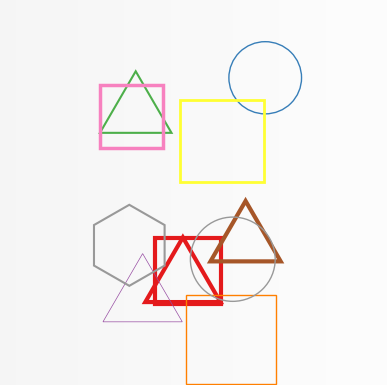[{"shape": "square", "thickness": 3, "radius": 0.43, "center": [0.485, 0.296]}, {"shape": "triangle", "thickness": 3, "radius": 0.56, "center": [0.472, 0.271]}, {"shape": "circle", "thickness": 1, "radius": 0.47, "center": [0.684, 0.798]}, {"shape": "triangle", "thickness": 1.5, "radius": 0.53, "center": [0.35, 0.708]}, {"shape": "triangle", "thickness": 0.5, "radius": 0.59, "center": [0.368, 0.223]}, {"shape": "square", "thickness": 1, "radius": 0.58, "center": [0.595, 0.118]}, {"shape": "square", "thickness": 2, "radius": 0.54, "center": [0.573, 0.634]}, {"shape": "triangle", "thickness": 3, "radius": 0.52, "center": [0.634, 0.373]}, {"shape": "square", "thickness": 2.5, "radius": 0.41, "center": [0.338, 0.697]}, {"shape": "hexagon", "thickness": 1.5, "radius": 0.53, "center": [0.334, 0.363]}, {"shape": "circle", "thickness": 1, "radius": 0.55, "center": [0.601, 0.327]}]